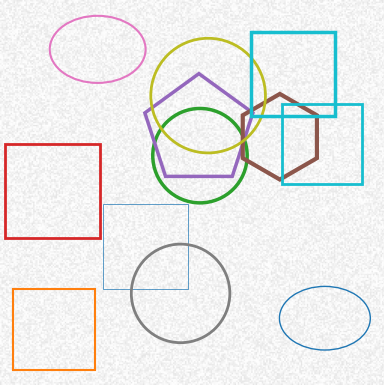[{"shape": "square", "thickness": 0.5, "radius": 0.55, "center": [0.379, 0.36]}, {"shape": "oval", "thickness": 1, "radius": 0.59, "center": [0.844, 0.173]}, {"shape": "square", "thickness": 1.5, "radius": 0.53, "center": [0.14, 0.144]}, {"shape": "circle", "thickness": 2.5, "radius": 0.61, "center": [0.519, 0.596]}, {"shape": "square", "thickness": 2, "radius": 0.61, "center": [0.136, 0.504]}, {"shape": "pentagon", "thickness": 2.5, "radius": 0.74, "center": [0.517, 0.661]}, {"shape": "hexagon", "thickness": 3, "radius": 0.56, "center": [0.727, 0.645]}, {"shape": "oval", "thickness": 1.5, "radius": 0.62, "center": [0.254, 0.872]}, {"shape": "circle", "thickness": 2, "radius": 0.64, "center": [0.469, 0.238]}, {"shape": "circle", "thickness": 2, "radius": 0.74, "center": [0.541, 0.752]}, {"shape": "square", "thickness": 2.5, "radius": 0.54, "center": [0.762, 0.807]}, {"shape": "square", "thickness": 2, "radius": 0.52, "center": [0.837, 0.626]}]